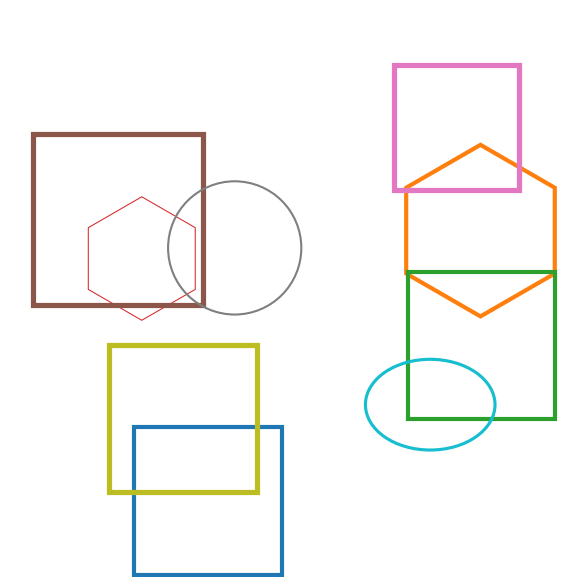[{"shape": "square", "thickness": 2, "radius": 0.64, "center": [0.36, 0.131]}, {"shape": "hexagon", "thickness": 2, "radius": 0.74, "center": [0.832, 0.6]}, {"shape": "square", "thickness": 2, "radius": 0.64, "center": [0.833, 0.4]}, {"shape": "hexagon", "thickness": 0.5, "radius": 0.53, "center": [0.245, 0.551]}, {"shape": "square", "thickness": 2.5, "radius": 0.74, "center": [0.204, 0.619]}, {"shape": "square", "thickness": 2.5, "radius": 0.54, "center": [0.791, 0.778]}, {"shape": "circle", "thickness": 1, "radius": 0.58, "center": [0.406, 0.57]}, {"shape": "square", "thickness": 2.5, "radius": 0.64, "center": [0.317, 0.275]}, {"shape": "oval", "thickness": 1.5, "radius": 0.56, "center": [0.745, 0.298]}]